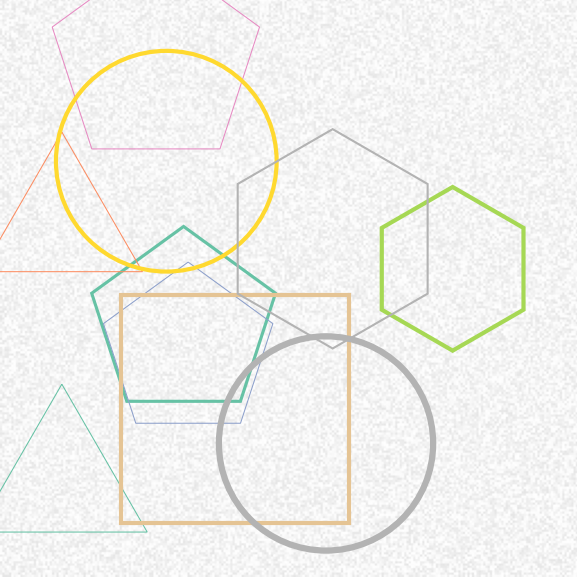[{"shape": "pentagon", "thickness": 1.5, "radius": 0.84, "center": [0.318, 0.44]}, {"shape": "triangle", "thickness": 0.5, "radius": 0.85, "center": [0.107, 0.163]}, {"shape": "triangle", "thickness": 0.5, "radius": 0.81, "center": [0.107, 0.609]}, {"shape": "pentagon", "thickness": 0.5, "radius": 0.77, "center": [0.326, 0.391]}, {"shape": "pentagon", "thickness": 0.5, "radius": 0.94, "center": [0.27, 0.894]}, {"shape": "hexagon", "thickness": 2, "radius": 0.71, "center": [0.784, 0.534]}, {"shape": "circle", "thickness": 2, "radius": 0.96, "center": [0.288, 0.72]}, {"shape": "square", "thickness": 2, "radius": 0.99, "center": [0.407, 0.291]}, {"shape": "hexagon", "thickness": 1, "radius": 0.95, "center": [0.576, 0.586]}, {"shape": "circle", "thickness": 3, "radius": 0.93, "center": [0.565, 0.231]}]